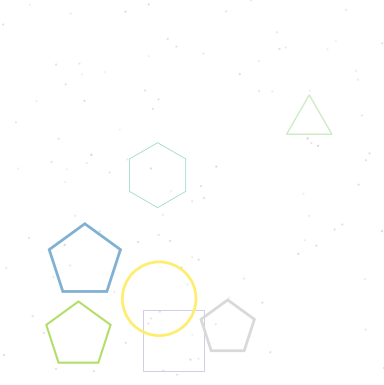[{"shape": "hexagon", "thickness": 0.5, "radius": 0.42, "center": [0.409, 0.545]}, {"shape": "square", "thickness": 0.5, "radius": 0.4, "center": [0.45, 0.115]}, {"shape": "pentagon", "thickness": 2, "radius": 0.49, "center": [0.22, 0.322]}, {"shape": "pentagon", "thickness": 1.5, "radius": 0.44, "center": [0.204, 0.129]}, {"shape": "pentagon", "thickness": 2, "radius": 0.36, "center": [0.591, 0.148]}, {"shape": "triangle", "thickness": 1, "radius": 0.34, "center": [0.803, 0.685]}, {"shape": "circle", "thickness": 2, "radius": 0.48, "center": [0.414, 0.224]}]